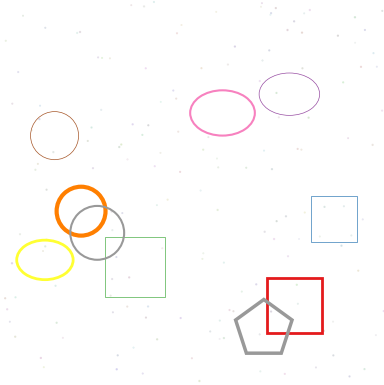[{"shape": "square", "thickness": 2, "radius": 0.35, "center": [0.765, 0.207]}, {"shape": "square", "thickness": 0.5, "radius": 0.3, "center": [0.868, 0.432]}, {"shape": "square", "thickness": 0.5, "radius": 0.39, "center": [0.35, 0.306]}, {"shape": "oval", "thickness": 0.5, "radius": 0.39, "center": [0.752, 0.755]}, {"shape": "circle", "thickness": 3, "radius": 0.32, "center": [0.211, 0.452]}, {"shape": "oval", "thickness": 2, "radius": 0.37, "center": [0.117, 0.325]}, {"shape": "circle", "thickness": 0.5, "radius": 0.31, "center": [0.142, 0.648]}, {"shape": "oval", "thickness": 1.5, "radius": 0.42, "center": [0.578, 0.707]}, {"shape": "circle", "thickness": 1.5, "radius": 0.35, "center": [0.253, 0.395]}, {"shape": "pentagon", "thickness": 2.5, "radius": 0.39, "center": [0.685, 0.145]}]